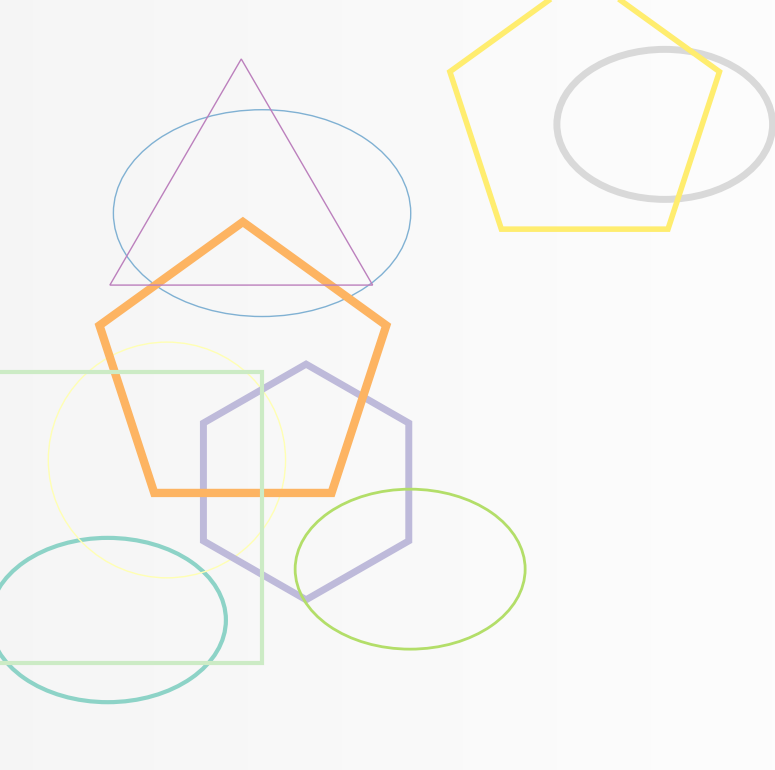[{"shape": "oval", "thickness": 1.5, "radius": 0.76, "center": [0.139, 0.195]}, {"shape": "circle", "thickness": 0.5, "radius": 0.77, "center": [0.215, 0.403]}, {"shape": "hexagon", "thickness": 2.5, "radius": 0.76, "center": [0.395, 0.374]}, {"shape": "oval", "thickness": 0.5, "radius": 0.96, "center": [0.338, 0.723]}, {"shape": "pentagon", "thickness": 3, "radius": 0.97, "center": [0.313, 0.517]}, {"shape": "oval", "thickness": 1, "radius": 0.74, "center": [0.529, 0.261]}, {"shape": "oval", "thickness": 2.5, "radius": 0.7, "center": [0.858, 0.838]}, {"shape": "triangle", "thickness": 0.5, "radius": 0.98, "center": [0.311, 0.728]}, {"shape": "square", "thickness": 1.5, "radius": 0.95, "center": [0.149, 0.328]}, {"shape": "pentagon", "thickness": 2, "radius": 0.91, "center": [0.754, 0.85]}]